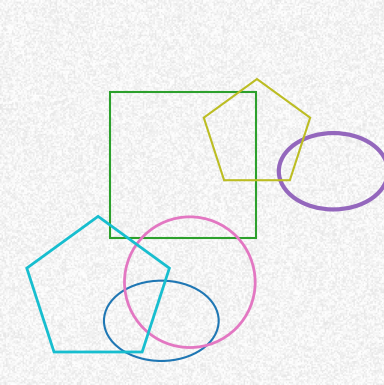[{"shape": "oval", "thickness": 1.5, "radius": 0.74, "center": [0.419, 0.167]}, {"shape": "square", "thickness": 1.5, "radius": 0.95, "center": [0.476, 0.571]}, {"shape": "oval", "thickness": 3, "radius": 0.71, "center": [0.866, 0.555]}, {"shape": "circle", "thickness": 2, "radius": 0.85, "center": [0.493, 0.267]}, {"shape": "pentagon", "thickness": 1.5, "radius": 0.73, "center": [0.667, 0.649]}, {"shape": "pentagon", "thickness": 2, "radius": 0.97, "center": [0.255, 0.243]}]